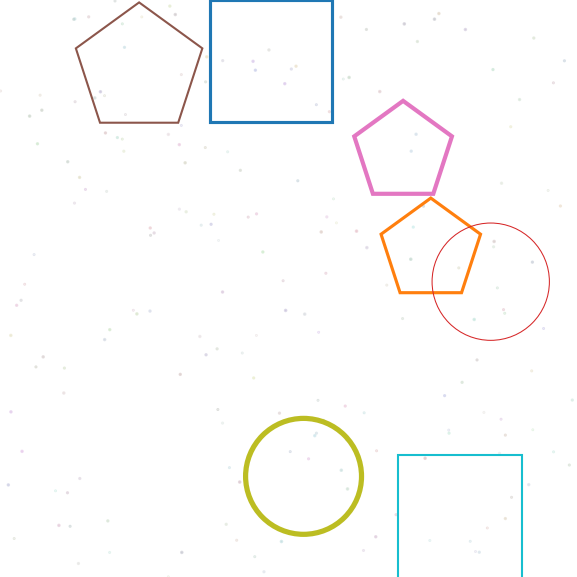[{"shape": "square", "thickness": 1.5, "radius": 0.53, "center": [0.47, 0.893]}, {"shape": "pentagon", "thickness": 1.5, "radius": 0.45, "center": [0.746, 0.566]}, {"shape": "circle", "thickness": 0.5, "radius": 0.51, "center": [0.85, 0.511]}, {"shape": "pentagon", "thickness": 1, "radius": 0.58, "center": [0.241, 0.88]}, {"shape": "pentagon", "thickness": 2, "radius": 0.44, "center": [0.698, 0.736]}, {"shape": "circle", "thickness": 2.5, "radius": 0.5, "center": [0.526, 0.174]}, {"shape": "square", "thickness": 1, "radius": 0.54, "center": [0.797, 0.104]}]